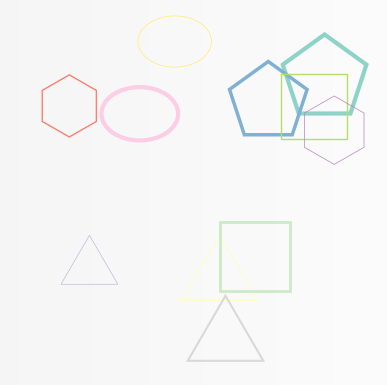[{"shape": "pentagon", "thickness": 3, "radius": 0.57, "center": [0.838, 0.797]}, {"shape": "triangle", "thickness": 0.5, "radius": 0.56, "center": [0.566, 0.276]}, {"shape": "triangle", "thickness": 0.5, "radius": 0.42, "center": [0.231, 0.304]}, {"shape": "hexagon", "thickness": 1, "radius": 0.4, "center": [0.179, 0.725]}, {"shape": "pentagon", "thickness": 2.5, "radius": 0.53, "center": [0.692, 0.735]}, {"shape": "square", "thickness": 1, "radius": 0.42, "center": [0.81, 0.724]}, {"shape": "oval", "thickness": 3, "radius": 0.49, "center": [0.361, 0.705]}, {"shape": "triangle", "thickness": 1.5, "radius": 0.56, "center": [0.582, 0.119]}, {"shape": "hexagon", "thickness": 0.5, "radius": 0.44, "center": [0.862, 0.662]}, {"shape": "square", "thickness": 2, "radius": 0.45, "center": [0.658, 0.334]}, {"shape": "oval", "thickness": 0.5, "radius": 0.47, "center": [0.451, 0.892]}]